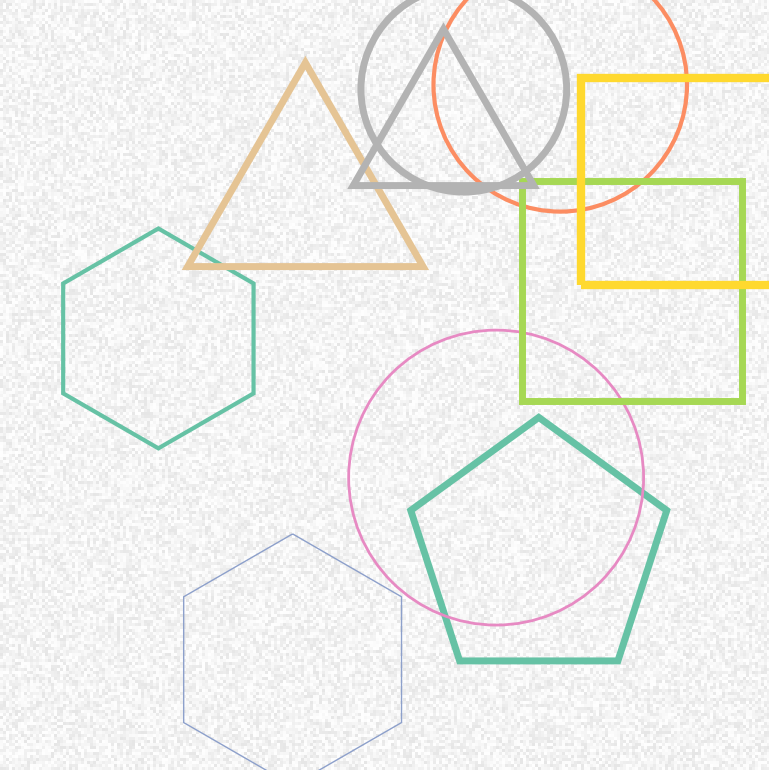[{"shape": "pentagon", "thickness": 2.5, "radius": 0.87, "center": [0.7, 0.283]}, {"shape": "hexagon", "thickness": 1.5, "radius": 0.71, "center": [0.206, 0.56]}, {"shape": "circle", "thickness": 1.5, "radius": 0.82, "center": [0.728, 0.89]}, {"shape": "hexagon", "thickness": 0.5, "radius": 0.82, "center": [0.38, 0.143]}, {"shape": "circle", "thickness": 1, "radius": 0.96, "center": [0.644, 0.38]}, {"shape": "square", "thickness": 2.5, "radius": 0.71, "center": [0.821, 0.622]}, {"shape": "square", "thickness": 3, "radius": 0.67, "center": [0.889, 0.765]}, {"shape": "triangle", "thickness": 2.5, "radius": 0.88, "center": [0.397, 0.742]}, {"shape": "triangle", "thickness": 2.5, "radius": 0.68, "center": [0.576, 0.827]}, {"shape": "circle", "thickness": 2.5, "radius": 0.67, "center": [0.602, 0.884]}]